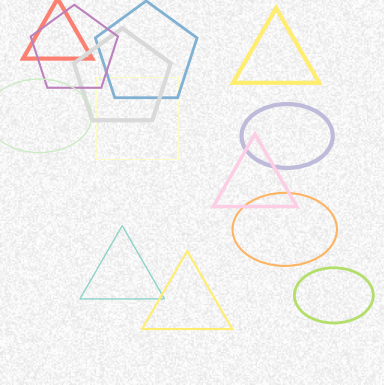[{"shape": "triangle", "thickness": 1, "radius": 0.63, "center": [0.317, 0.287]}, {"shape": "square", "thickness": 0.5, "radius": 0.53, "center": [0.355, 0.693]}, {"shape": "oval", "thickness": 3, "radius": 0.59, "center": [0.746, 0.647]}, {"shape": "triangle", "thickness": 3, "radius": 0.52, "center": [0.15, 0.9]}, {"shape": "pentagon", "thickness": 2, "radius": 0.69, "center": [0.38, 0.859]}, {"shape": "oval", "thickness": 1.5, "radius": 0.68, "center": [0.74, 0.404]}, {"shape": "oval", "thickness": 2, "radius": 0.51, "center": [0.867, 0.233]}, {"shape": "triangle", "thickness": 2.5, "radius": 0.63, "center": [0.662, 0.526]}, {"shape": "pentagon", "thickness": 3, "radius": 0.66, "center": [0.318, 0.795]}, {"shape": "pentagon", "thickness": 1.5, "radius": 0.6, "center": [0.193, 0.868]}, {"shape": "oval", "thickness": 1, "radius": 0.68, "center": [0.102, 0.699]}, {"shape": "triangle", "thickness": 1.5, "radius": 0.68, "center": [0.486, 0.213]}, {"shape": "triangle", "thickness": 3, "radius": 0.65, "center": [0.717, 0.85]}]